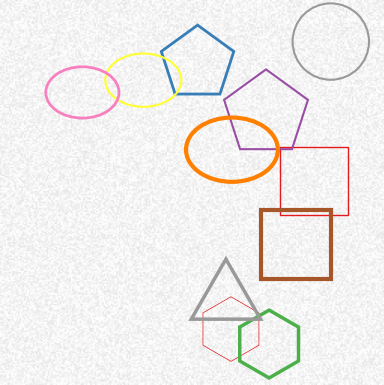[{"shape": "square", "thickness": 1, "radius": 0.44, "center": [0.814, 0.53]}, {"shape": "hexagon", "thickness": 0.5, "radius": 0.42, "center": [0.6, 0.145]}, {"shape": "pentagon", "thickness": 2, "radius": 0.49, "center": [0.513, 0.836]}, {"shape": "hexagon", "thickness": 2.5, "radius": 0.44, "center": [0.699, 0.106]}, {"shape": "pentagon", "thickness": 1.5, "radius": 0.57, "center": [0.691, 0.705]}, {"shape": "oval", "thickness": 3, "radius": 0.6, "center": [0.602, 0.611]}, {"shape": "oval", "thickness": 1.5, "radius": 0.49, "center": [0.372, 0.792]}, {"shape": "square", "thickness": 3, "radius": 0.45, "center": [0.768, 0.365]}, {"shape": "oval", "thickness": 2, "radius": 0.48, "center": [0.214, 0.76]}, {"shape": "triangle", "thickness": 2.5, "radius": 0.52, "center": [0.587, 0.223]}, {"shape": "circle", "thickness": 1.5, "radius": 0.5, "center": [0.859, 0.892]}]